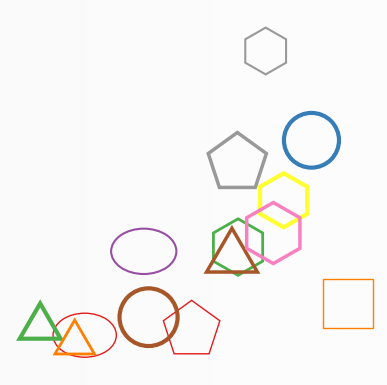[{"shape": "oval", "thickness": 1, "radius": 0.41, "center": [0.219, 0.129]}, {"shape": "pentagon", "thickness": 1, "radius": 0.38, "center": [0.494, 0.143]}, {"shape": "circle", "thickness": 3, "radius": 0.36, "center": [0.804, 0.636]}, {"shape": "hexagon", "thickness": 2, "radius": 0.37, "center": [0.614, 0.358]}, {"shape": "triangle", "thickness": 3, "radius": 0.31, "center": [0.104, 0.151]}, {"shape": "oval", "thickness": 1.5, "radius": 0.42, "center": [0.371, 0.347]}, {"shape": "triangle", "thickness": 2, "radius": 0.29, "center": [0.193, 0.11]}, {"shape": "square", "thickness": 1, "radius": 0.32, "center": [0.898, 0.211]}, {"shape": "hexagon", "thickness": 3, "radius": 0.35, "center": [0.732, 0.48]}, {"shape": "triangle", "thickness": 2.5, "radius": 0.38, "center": [0.599, 0.331]}, {"shape": "circle", "thickness": 3, "radius": 0.37, "center": [0.383, 0.176]}, {"shape": "hexagon", "thickness": 2.5, "radius": 0.4, "center": [0.705, 0.395]}, {"shape": "pentagon", "thickness": 2.5, "radius": 0.39, "center": [0.612, 0.577]}, {"shape": "hexagon", "thickness": 1.5, "radius": 0.3, "center": [0.686, 0.868]}]